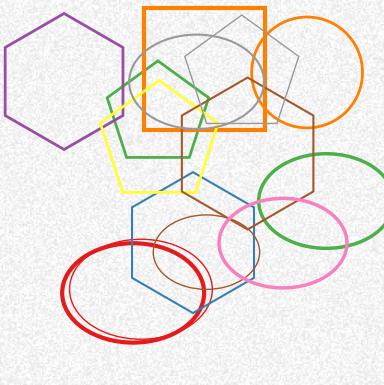[{"shape": "oval", "thickness": 3, "radius": 0.92, "center": [0.346, 0.239]}, {"shape": "oval", "thickness": 1, "radius": 0.93, "center": [0.366, 0.249]}, {"shape": "hexagon", "thickness": 1.5, "radius": 0.91, "center": [0.501, 0.37]}, {"shape": "pentagon", "thickness": 2, "radius": 0.69, "center": [0.41, 0.703]}, {"shape": "oval", "thickness": 2.5, "radius": 0.88, "center": [0.847, 0.478]}, {"shape": "hexagon", "thickness": 2, "radius": 0.88, "center": [0.166, 0.788]}, {"shape": "square", "thickness": 3, "radius": 0.79, "center": [0.531, 0.821]}, {"shape": "circle", "thickness": 2, "radius": 0.72, "center": [0.798, 0.812]}, {"shape": "pentagon", "thickness": 2, "radius": 0.8, "center": [0.413, 0.63]}, {"shape": "hexagon", "thickness": 1.5, "radius": 0.99, "center": [0.643, 0.601]}, {"shape": "oval", "thickness": 1, "radius": 0.69, "center": [0.536, 0.345]}, {"shape": "oval", "thickness": 2.5, "radius": 0.83, "center": [0.735, 0.368]}, {"shape": "oval", "thickness": 1.5, "radius": 0.88, "center": [0.511, 0.787]}, {"shape": "pentagon", "thickness": 1, "radius": 0.78, "center": [0.628, 0.805]}]